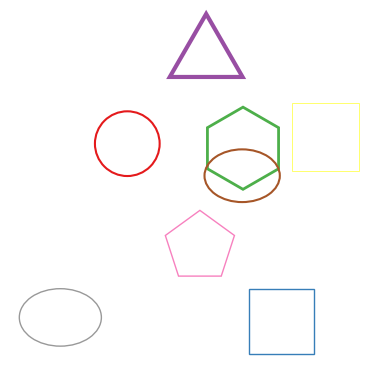[{"shape": "circle", "thickness": 1.5, "radius": 0.42, "center": [0.331, 0.627]}, {"shape": "square", "thickness": 1, "radius": 0.42, "center": [0.73, 0.166]}, {"shape": "hexagon", "thickness": 2, "radius": 0.53, "center": [0.631, 0.615]}, {"shape": "triangle", "thickness": 3, "radius": 0.55, "center": [0.535, 0.855]}, {"shape": "square", "thickness": 0.5, "radius": 0.44, "center": [0.845, 0.645]}, {"shape": "oval", "thickness": 1.5, "radius": 0.49, "center": [0.629, 0.544]}, {"shape": "pentagon", "thickness": 1, "radius": 0.47, "center": [0.519, 0.359]}, {"shape": "oval", "thickness": 1, "radius": 0.53, "center": [0.157, 0.176]}]